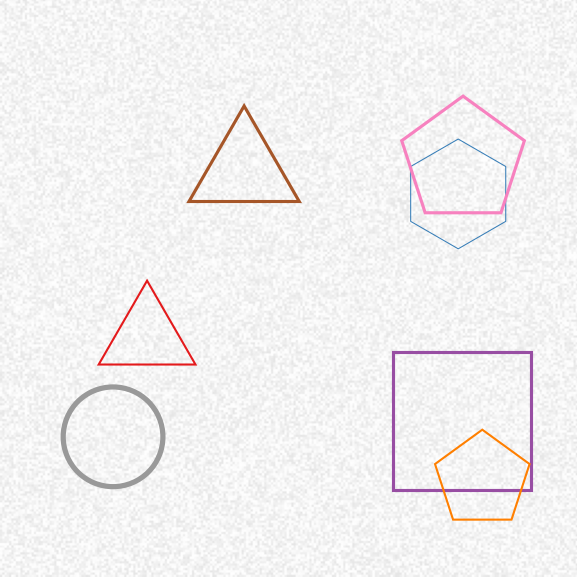[{"shape": "triangle", "thickness": 1, "radius": 0.48, "center": [0.255, 0.416]}, {"shape": "hexagon", "thickness": 0.5, "radius": 0.48, "center": [0.793, 0.663]}, {"shape": "square", "thickness": 1.5, "radius": 0.6, "center": [0.799, 0.271]}, {"shape": "pentagon", "thickness": 1, "radius": 0.43, "center": [0.835, 0.169]}, {"shape": "triangle", "thickness": 1.5, "radius": 0.55, "center": [0.423, 0.705]}, {"shape": "pentagon", "thickness": 1.5, "radius": 0.56, "center": [0.802, 0.721]}, {"shape": "circle", "thickness": 2.5, "radius": 0.43, "center": [0.196, 0.243]}]